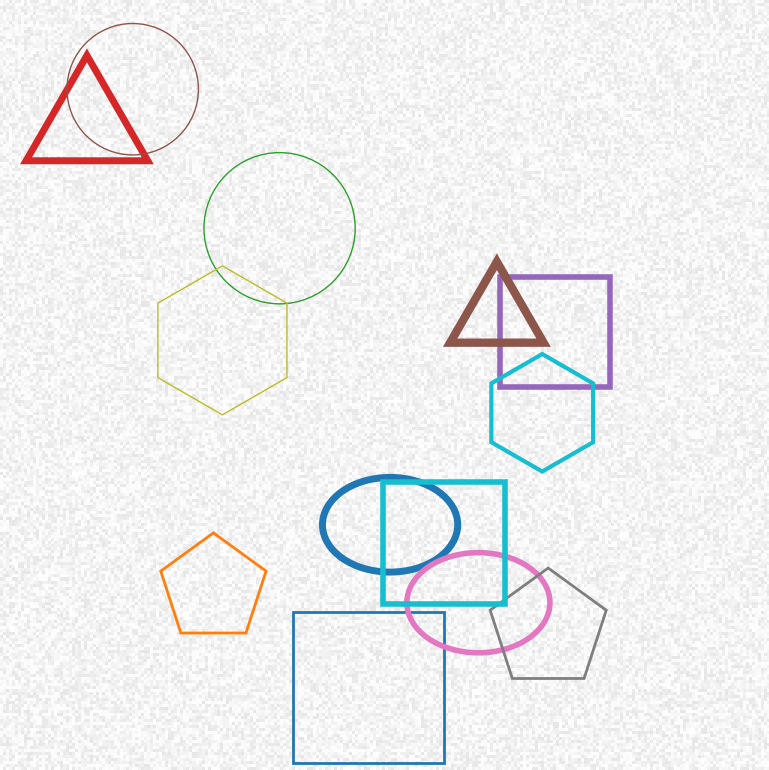[{"shape": "square", "thickness": 1, "radius": 0.49, "center": [0.478, 0.107]}, {"shape": "oval", "thickness": 2.5, "radius": 0.44, "center": [0.507, 0.319]}, {"shape": "pentagon", "thickness": 1, "radius": 0.36, "center": [0.277, 0.236]}, {"shape": "circle", "thickness": 0.5, "radius": 0.49, "center": [0.363, 0.704]}, {"shape": "triangle", "thickness": 2.5, "radius": 0.46, "center": [0.113, 0.837]}, {"shape": "square", "thickness": 2, "radius": 0.36, "center": [0.721, 0.569]}, {"shape": "triangle", "thickness": 3, "radius": 0.35, "center": [0.645, 0.59]}, {"shape": "circle", "thickness": 0.5, "radius": 0.43, "center": [0.172, 0.884]}, {"shape": "oval", "thickness": 2, "radius": 0.46, "center": [0.621, 0.217]}, {"shape": "pentagon", "thickness": 1, "radius": 0.4, "center": [0.712, 0.183]}, {"shape": "hexagon", "thickness": 0.5, "radius": 0.48, "center": [0.289, 0.558]}, {"shape": "square", "thickness": 2, "radius": 0.4, "center": [0.577, 0.295]}, {"shape": "hexagon", "thickness": 1.5, "radius": 0.38, "center": [0.704, 0.464]}]